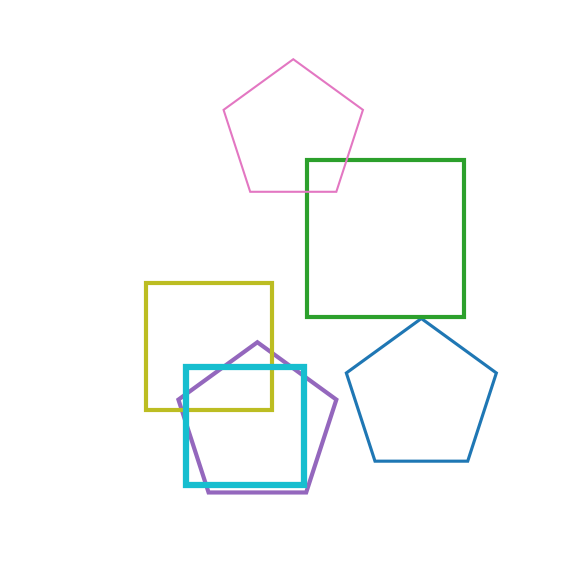[{"shape": "pentagon", "thickness": 1.5, "radius": 0.68, "center": [0.73, 0.311]}, {"shape": "square", "thickness": 2, "radius": 0.68, "center": [0.668, 0.586]}, {"shape": "pentagon", "thickness": 2, "radius": 0.72, "center": [0.446, 0.263]}, {"shape": "pentagon", "thickness": 1, "radius": 0.63, "center": [0.508, 0.77]}, {"shape": "square", "thickness": 2, "radius": 0.55, "center": [0.362, 0.399]}, {"shape": "square", "thickness": 3, "radius": 0.51, "center": [0.424, 0.261]}]